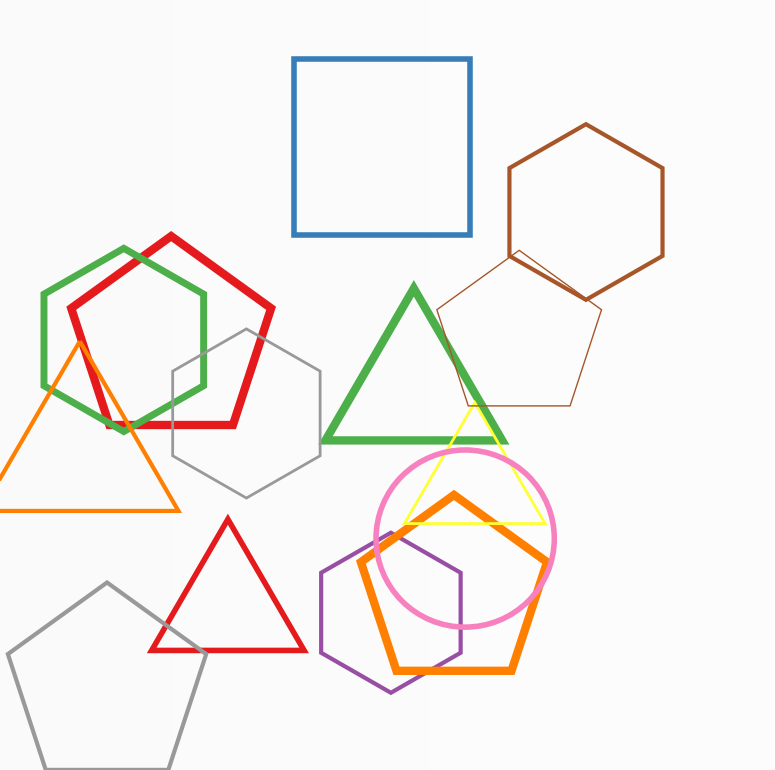[{"shape": "triangle", "thickness": 2, "radius": 0.57, "center": [0.294, 0.212]}, {"shape": "pentagon", "thickness": 3, "radius": 0.68, "center": [0.221, 0.558]}, {"shape": "square", "thickness": 2, "radius": 0.57, "center": [0.493, 0.809]}, {"shape": "hexagon", "thickness": 2.5, "radius": 0.59, "center": [0.16, 0.559]}, {"shape": "triangle", "thickness": 3, "radius": 0.66, "center": [0.534, 0.494]}, {"shape": "hexagon", "thickness": 1.5, "radius": 0.52, "center": [0.504, 0.204]}, {"shape": "triangle", "thickness": 1.5, "radius": 0.73, "center": [0.103, 0.41]}, {"shape": "pentagon", "thickness": 3, "radius": 0.63, "center": [0.586, 0.231]}, {"shape": "triangle", "thickness": 1, "radius": 0.52, "center": [0.613, 0.372]}, {"shape": "hexagon", "thickness": 1.5, "radius": 0.57, "center": [0.756, 0.725]}, {"shape": "pentagon", "thickness": 0.5, "radius": 0.56, "center": [0.67, 0.563]}, {"shape": "circle", "thickness": 2, "radius": 0.58, "center": [0.6, 0.301]}, {"shape": "pentagon", "thickness": 1.5, "radius": 0.67, "center": [0.138, 0.109]}, {"shape": "hexagon", "thickness": 1, "radius": 0.55, "center": [0.318, 0.463]}]